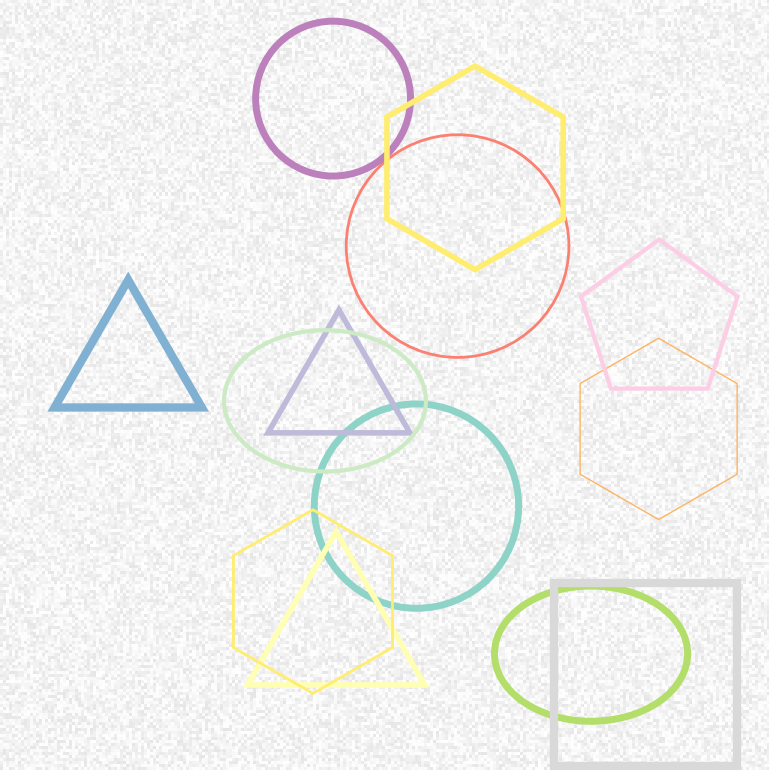[{"shape": "circle", "thickness": 2.5, "radius": 0.66, "center": [0.541, 0.343]}, {"shape": "triangle", "thickness": 2, "radius": 0.66, "center": [0.437, 0.177]}, {"shape": "triangle", "thickness": 2, "radius": 0.53, "center": [0.44, 0.491]}, {"shape": "circle", "thickness": 1, "radius": 0.72, "center": [0.594, 0.68]}, {"shape": "triangle", "thickness": 3, "radius": 0.55, "center": [0.166, 0.526]}, {"shape": "hexagon", "thickness": 0.5, "radius": 0.59, "center": [0.855, 0.443]}, {"shape": "oval", "thickness": 2.5, "radius": 0.63, "center": [0.768, 0.151]}, {"shape": "pentagon", "thickness": 1.5, "radius": 0.54, "center": [0.856, 0.582]}, {"shape": "square", "thickness": 3, "radius": 0.6, "center": [0.838, 0.124]}, {"shape": "circle", "thickness": 2.5, "radius": 0.5, "center": [0.433, 0.872]}, {"shape": "oval", "thickness": 1.5, "radius": 0.66, "center": [0.422, 0.479]}, {"shape": "hexagon", "thickness": 2, "radius": 0.66, "center": [0.617, 0.782]}, {"shape": "hexagon", "thickness": 1, "radius": 0.6, "center": [0.406, 0.219]}]